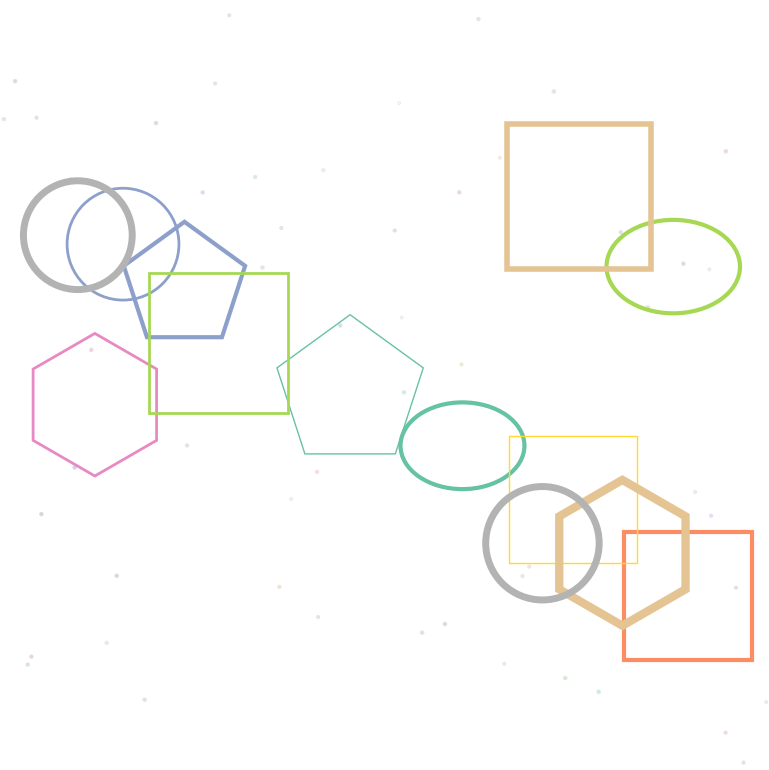[{"shape": "oval", "thickness": 1.5, "radius": 0.4, "center": [0.601, 0.421]}, {"shape": "pentagon", "thickness": 0.5, "radius": 0.5, "center": [0.455, 0.491]}, {"shape": "square", "thickness": 1.5, "radius": 0.42, "center": [0.893, 0.226]}, {"shape": "circle", "thickness": 1, "radius": 0.36, "center": [0.16, 0.683]}, {"shape": "pentagon", "thickness": 1.5, "radius": 0.41, "center": [0.24, 0.629]}, {"shape": "hexagon", "thickness": 1, "radius": 0.46, "center": [0.123, 0.474]}, {"shape": "oval", "thickness": 1.5, "radius": 0.43, "center": [0.874, 0.654]}, {"shape": "square", "thickness": 1, "radius": 0.45, "center": [0.284, 0.554]}, {"shape": "square", "thickness": 0.5, "radius": 0.41, "center": [0.744, 0.351]}, {"shape": "hexagon", "thickness": 3, "radius": 0.47, "center": [0.808, 0.282]}, {"shape": "square", "thickness": 2, "radius": 0.47, "center": [0.752, 0.745]}, {"shape": "circle", "thickness": 2.5, "radius": 0.37, "center": [0.704, 0.294]}, {"shape": "circle", "thickness": 2.5, "radius": 0.35, "center": [0.101, 0.695]}]